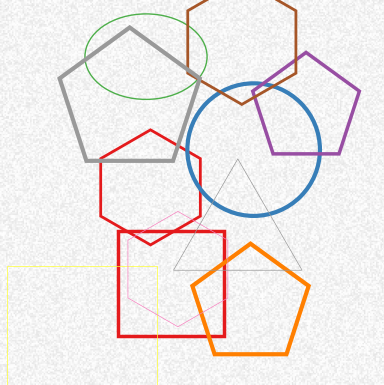[{"shape": "hexagon", "thickness": 2, "radius": 0.75, "center": [0.391, 0.513]}, {"shape": "square", "thickness": 2.5, "radius": 0.69, "center": [0.444, 0.264]}, {"shape": "circle", "thickness": 3, "radius": 0.86, "center": [0.659, 0.611]}, {"shape": "oval", "thickness": 1, "radius": 0.79, "center": [0.379, 0.853]}, {"shape": "pentagon", "thickness": 2.5, "radius": 0.73, "center": [0.795, 0.718]}, {"shape": "pentagon", "thickness": 3, "radius": 0.79, "center": [0.651, 0.208]}, {"shape": "square", "thickness": 0.5, "radius": 0.98, "center": [0.213, 0.114]}, {"shape": "hexagon", "thickness": 2, "radius": 0.81, "center": [0.628, 0.891]}, {"shape": "hexagon", "thickness": 0.5, "radius": 0.75, "center": [0.462, 0.301]}, {"shape": "triangle", "thickness": 0.5, "radius": 0.96, "center": [0.618, 0.395]}, {"shape": "pentagon", "thickness": 3, "radius": 0.96, "center": [0.337, 0.737]}]